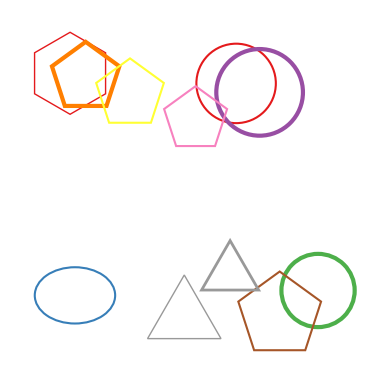[{"shape": "circle", "thickness": 1.5, "radius": 0.52, "center": [0.613, 0.783]}, {"shape": "hexagon", "thickness": 1, "radius": 0.53, "center": [0.182, 0.81]}, {"shape": "oval", "thickness": 1.5, "radius": 0.52, "center": [0.195, 0.233]}, {"shape": "circle", "thickness": 3, "radius": 0.48, "center": [0.826, 0.245]}, {"shape": "circle", "thickness": 3, "radius": 0.56, "center": [0.674, 0.76]}, {"shape": "pentagon", "thickness": 3, "radius": 0.46, "center": [0.222, 0.799]}, {"shape": "pentagon", "thickness": 1.5, "radius": 0.46, "center": [0.338, 0.756]}, {"shape": "pentagon", "thickness": 1.5, "radius": 0.56, "center": [0.726, 0.182]}, {"shape": "pentagon", "thickness": 1.5, "radius": 0.43, "center": [0.508, 0.69]}, {"shape": "triangle", "thickness": 2, "radius": 0.43, "center": [0.598, 0.289]}, {"shape": "triangle", "thickness": 1, "radius": 0.55, "center": [0.479, 0.176]}]